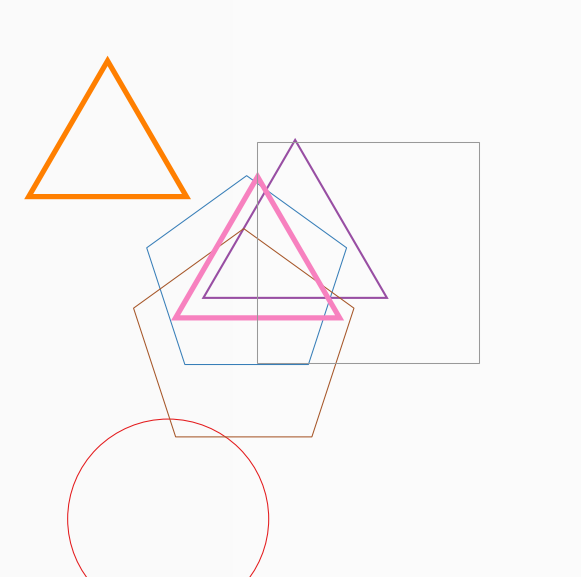[{"shape": "circle", "thickness": 0.5, "radius": 0.86, "center": [0.289, 0.101]}, {"shape": "pentagon", "thickness": 0.5, "radius": 0.9, "center": [0.424, 0.514]}, {"shape": "triangle", "thickness": 1, "radius": 0.91, "center": [0.508, 0.574]}, {"shape": "triangle", "thickness": 2.5, "radius": 0.78, "center": [0.185, 0.737]}, {"shape": "pentagon", "thickness": 0.5, "radius": 1.0, "center": [0.419, 0.404]}, {"shape": "triangle", "thickness": 2.5, "radius": 0.81, "center": [0.443, 0.53]}, {"shape": "square", "thickness": 0.5, "radius": 0.96, "center": [0.634, 0.562]}]